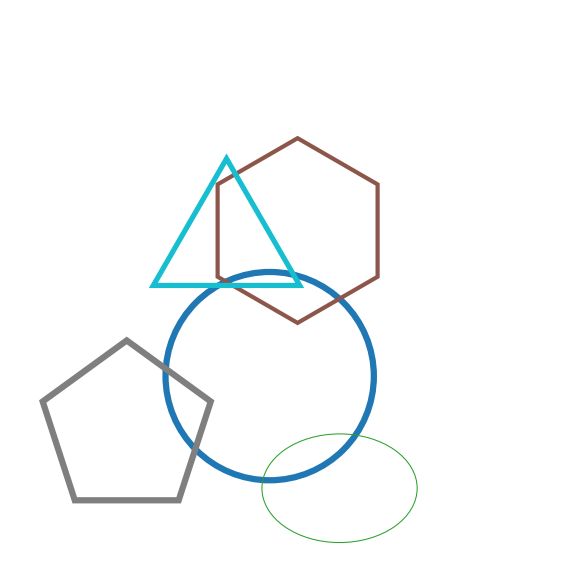[{"shape": "circle", "thickness": 3, "radius": 0.9, "center": [0.467, 0.348]}, {"shape": "oval", "thickness": 0.5, "radius": 0.67, "center": [0.588, 0.154]}, {"shape": "hexagon", "thickness": 2, "radius": 0.8, "center": [0.515, 0.6]}, {"shape": "pentagon", "thickness": 3, "radius": 0.77, "center": [0.219, 0.257]}, {"shape": "triangle", "thickness": 2.5, "radius": 0.73, "center": [0.392, 0.578]}]